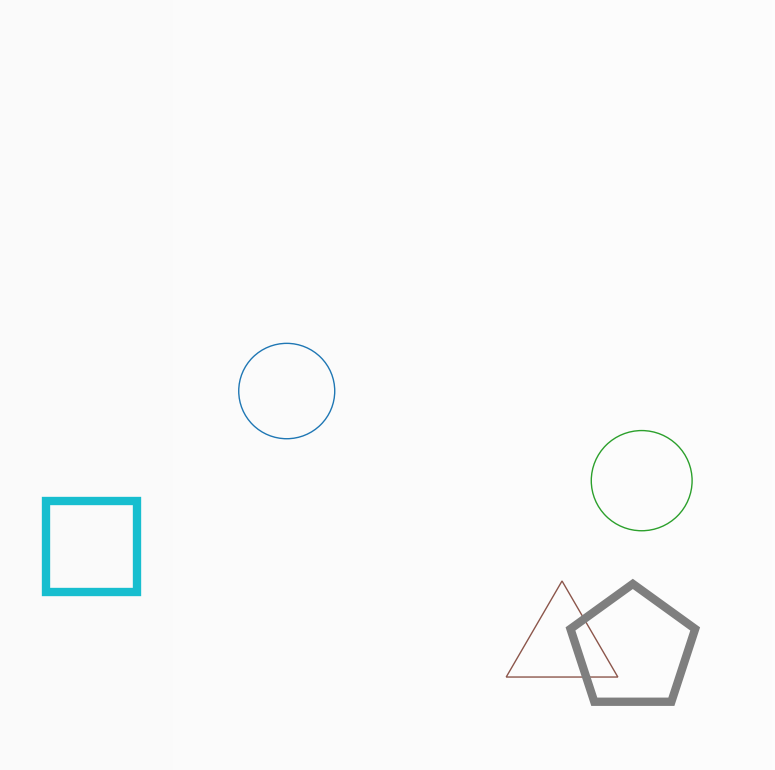[{"shape": "circle", "thickness": 0.5, "radius": 0.31, "center": [0.37, 0.492]}, {"shape": "circle", "thickness": 0.5, "radius": 0.33, "center": [0.828, 0.376]}, {"shape": "triangle", "thickness": 0.5, "radius": 0.42, "center": [0.725, 0.162]}, {"shape": "pentagon", "thickness": 3, "radius": 0.42, "center": [0.817, 0.157]}, {"shape": "square", "thickness": 3, "radius": 0.29, "center": [0.118, 0.29]}]